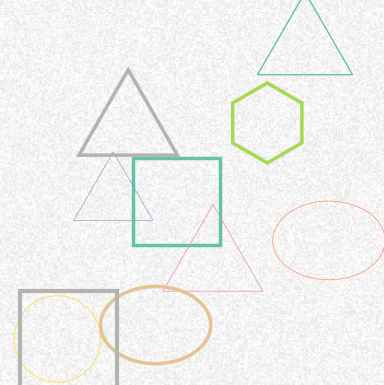[{"shape": "square", "thickness": 2.5, "radius": 0.57, "center": [0.459, 0.477]}, {"shape": "triangle", "thickness": 1, "radius": 0.71, "center": [0.792, 0.877]}, {"shape": "oval", "thickness": 0.5, "radius": 0.73, "center": [0.854, 0.376]}, {"shape": "triangle", "thickness": 0.5, "radius": 0.59, "center": [0.294, 0.487]}, {"shape": "triangle", "thickness": 0.5, "radius": 0.75, "center": [0.553, 0.319]}, {"shape": "hexagon", "thickness": 2.5, "radius": 0.52, "center": [0.694, 0.681]}, {"shape": "circle", "thickness": 0.5, "radius": 0.56, "center": [0.149, 0.119]}, {"shape": "oval", "thickness": 2.5, "radius": 0.72, "center": [0.404, 0.156]}, {"shape": "triangle", "thickness": 2.5, "radius": 0.74, "center": [0.333, 0.671]}, {"shape": "square", "thickness": 3, "radius": 0.63, "center": [0.177, 0.119]}]